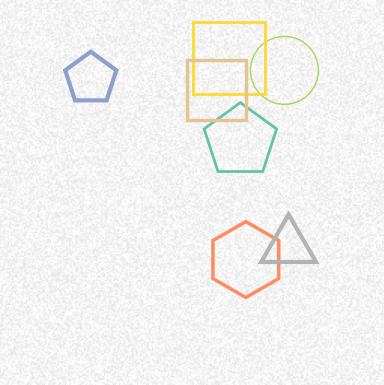[{"shape": "pentagon", "thickness": 2, "radius": 0.49, "center": [0.624, 0.635]}, {"shape": "hexagon", "thickness": 2.5, "radius": 0.49, "center": [0.639, 0.326]}, {"shape": "pentagon", "thickness": 3, "radius": 0.35, "center": [0.236, 0.796]}, {"shape": "circle", "thickness": 1, "radius": 0.44, "center": [0.739, 0.817]}, {"shape": "square", "thickness": 2, "radius": 0.47, "center": [0.594, 0.849]}, {"shape": "square", "thickness": 2.5, "radius": 0.39, "center": [0.562, 0.766]}, {"shape": "triangle", "thickness": 3, "radius": 0.41, "center": [0.75, 0.361]}]